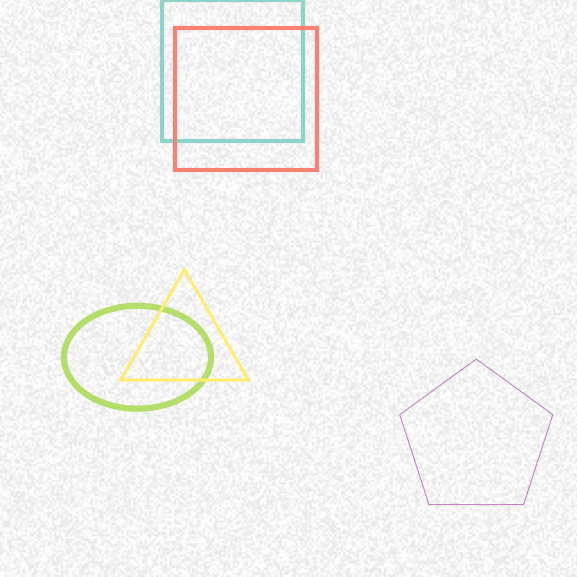[{"shape": "square", "thickness": 2, "radius": 0.61, "center": [0.403, 0.876]}, {"shape": "square", "thickness": 2, "radius": 0.61, "center": [0.426, 0.828]}, {"shape": "oval", "thickness": 3, "radius": 0.64, "center": [0.238, 0.381]}, {"shape": "pentagon", "thickness": 0.5, "radius": 0.7, "center": [0.825, 0.238]}, {"shape": "triangle", "thickness": 1.5, "radius": 0.64, "center": [0.319, 0.405]}]